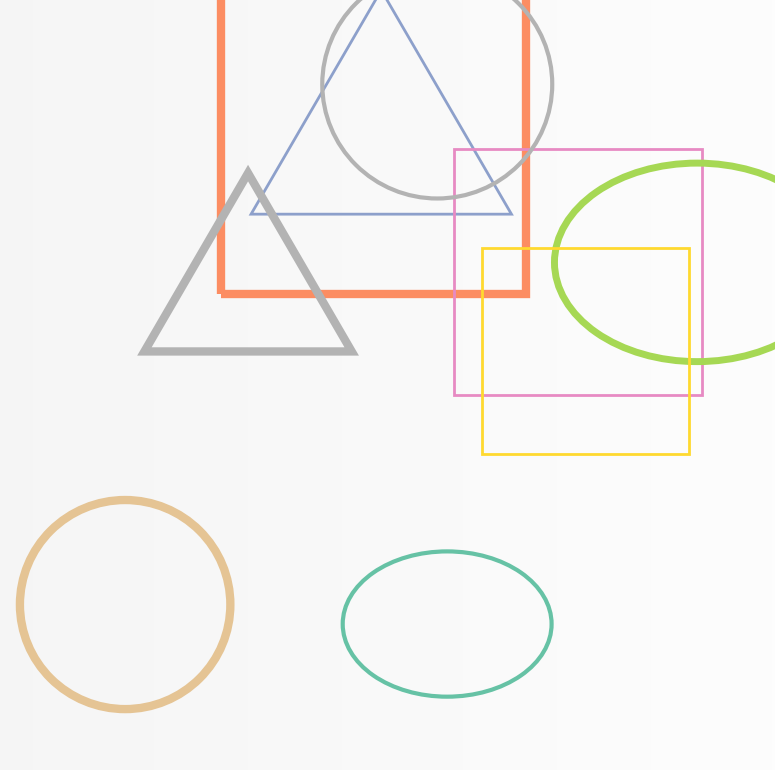[{"shape": "oval", "thickness": 1.5, "radius": 0.67, "center": [0.577, 0.19]}, {"shape": "square", "thickness": 3, "radius": 0.98, "center": [0.482, 0.815]}, {"shape": "triangle", "thickness": 1, "radius": 0.97, "center": [0.492, 0.819]}, {"shape": "square", "thickness": 1, "radius": 0.8, "center": [0.746, 0.647]}, {"shape": "oval", "thickness": 2.5, "radius": 0.92, "center": [0.9, 0.659]}, {"shape": "square", "thickness": 1, "radius": 0.67, "center": [0.755, 0.544]}, {"shape": "circle", "thickness": 3, "radius": 0.68, "center": [0.161, 0.215]}, {"shape": "circle", "thickness": 1.5, "radius": 0.74, "center": [0.564, 0.891]}, {"shape": "triangle", "thickness": 3, "radius": 0.77, "center": [0.32, 0.621]}]